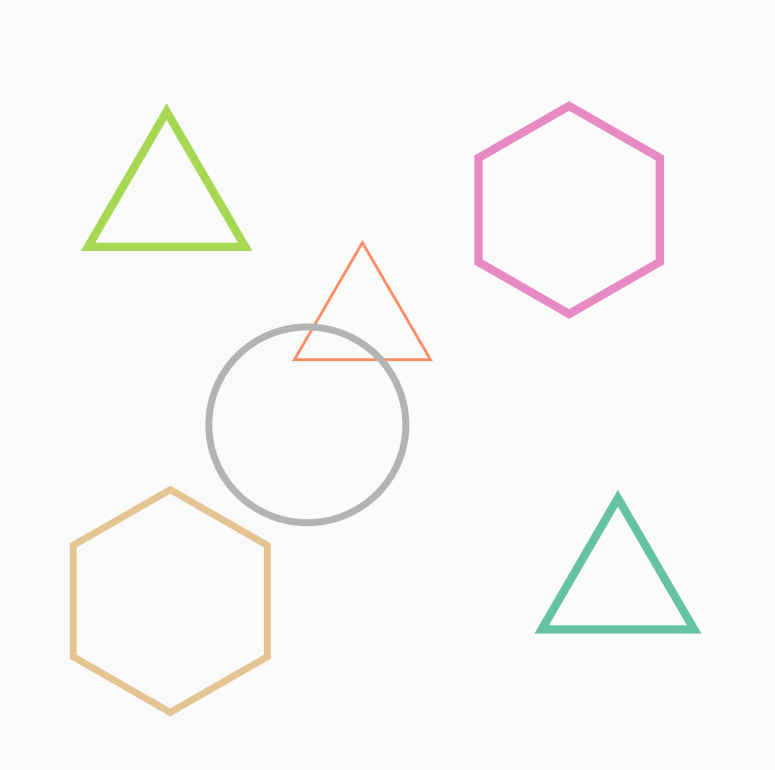[{"shape": "triangle", "thickness": 3, "radius": 0.57, "center": [0.797, 0.239]}, {"shape": "triangle", "thickness": 1, "radius": 0.51, "center": [0.468, 0.584]}, {"shape": "hexagon", "thickness": 3, "radius": 0.68, "center": [0.734, 0.727]}, {"shape": "triangle", "thickness": 3, "radius": 0.59, "center": [0.215, 0.738]}, {"shape": "hexagon", "thickness": 2.5, "radius": 0.72, "center": [0.22, 0.219]}, {"shape": "circle", "thickness": 2.5, "radius": 0.64, "center": [0.397, 0.448]}]